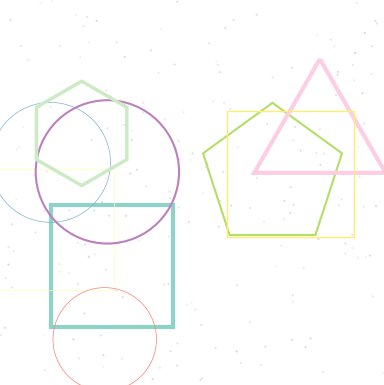[{"shape": "square", "thickness": 3, "radius": 0.79, "center": [0.291, 0.309]}, {"shape": "square", "thickness": 0.5, "radius": 0.79, "center": [0.139, 0.404]}, {"shape": "circle", "thickness": 0.5, "radius": 0.67, "center": [0.272, 0.119]}, {"shape": "circle", "thickness": 0.5, "radius": 0.78, "center": [0.131, 0.578]}, {"shape": "pentagon", "thickness": 1.5, "radius": 0.95, "center": [0.708, 0.543]}, {"shape": "triangle", "thickness": 3, "radius": 0.98, "center": [0.831, 0.65]}, {"shape": "circle", "thickness": 1.5, "radius": 0.93, "center": [0.279, 0.554]}, {"shape": "hexagon", "thickness": 2.5, "radius": 0.68, "center": [0.212, 0.654]}, {"shape": "square", "thickness": 1, "radius": 0.82, "center": [0.755, 0.548]}]